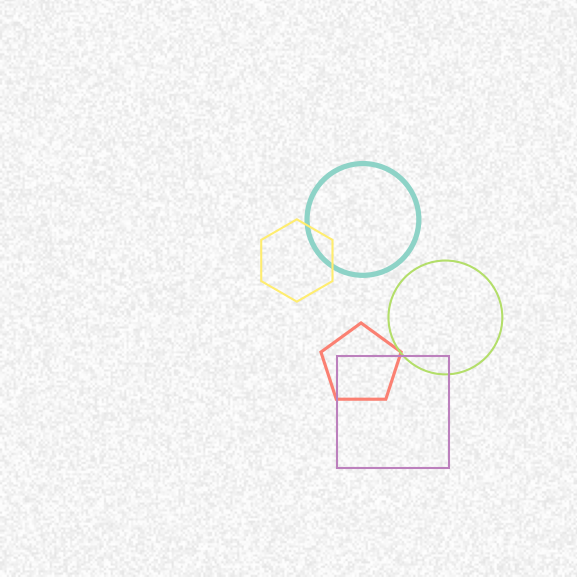[{"shape": "circle", "thickness": 2.5, "radius": 0.48, "center": [0.628, 0.619]}, {"shape": "pentagon", "thickness": 1.5, "radius": 0.36, "center": [0.625, 0.367]}, {"shape": "circle", "thickness": 1, "radius": 0.49, "center": [0.771, 0.449]}, {"shape": "square", "thickness": 1, "radius": 0.48, "center": [0.681, 0.286]}, {"shape": "hexagon", "thickness": 1, "radius": 0.36, "center": [0.514, 0.548]}]